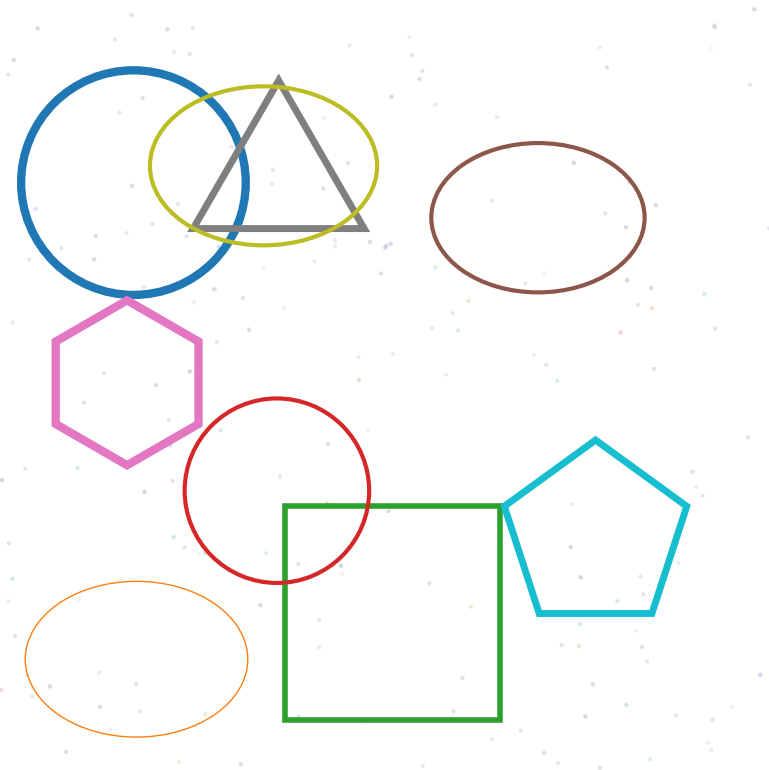[{"shape": "circle", "thickness": 3, "radius": 0.73, "center": [0.173, 0.763]}, {"shape": "oval", "thickness": 0.5, "radius": 0.72, "center": [0.177, 0.144]}, {"shape": "square", "thickness": 2, "radius": 0.7, "center": [0.51, 0.204]}, {"shape": "circle", "thickness": 1.5, "radius": 0.6, "center": [0.36, 0.363]}, {"shape": "oval", "thickness": 1.5, "radius": 0.69, "center": [0.699, 0.717]}, {"shape": "hexagon", "thickness": 3, "radius": 0.54, "center": [0.165, 0.503]}, {"shape": "triangle", "thickness": 2.5, "radius": 0.64, "center": [0.362, 0.767]}, {"shape": "oval", "thickness": 1.5, "radius": 0.74, "center": [0.342, 0.785]}, {"shape": "pentagon", "thickness": 2.5, "radius": 0.62, "center": [0.773, 0.304]}]